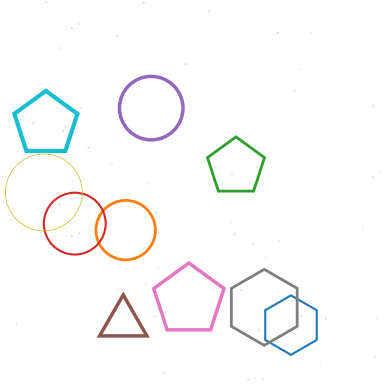[{"shape": "hexagon", "thickness": 1.5, "radius": 0.39, "center": [0.756, 0.156]}, {"shape": "circle", "thickness": 2, "radius": 0.39, "center": [0.326, 0.402]}, {"shape": "pentagon", "thickness": 2, "radius": 0.39, "center": [0.613, 0.567]}, {"shape": "circle", "thickness": 1.5, "radius": 0.4, "center": [0.194, 0.419]}, {"shape": "circle", "thickness": 2.5, "radius": 0.41, "center": [0.393, 0.719]}, {"shape": "triangle", "thickness": 2.5, "radius": 0.35, "center": [0.32, 0.163]}, {"shape": "pentagon", "thickness": 2.5, "radius": 0.48, "center": [0.491, 0.221]}, {"shape": "hexagon", "thickness": 2, "radius": 0.49, "center": [0.686, 0.202]}, {"shape": "circle", "thickness": 0.5, "radius": 0.5, "center": [0.114, 0.5]}, {"shape": "pentagon", "thickness": 3, "radius": 0.43, "center": [0.119, 0.678]}]